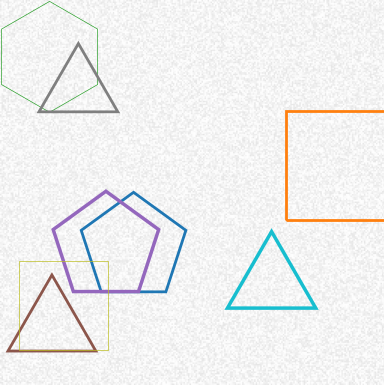[{"shape": "pentagon", "thickness": 2, "radius": 0.71, "center": [0.347, 0.358]}, {"shape": "square", "thickness": 2, "radius": 0.71, "center": [0.886, 0.571]}, {"shape": "hexagon", "thickness": 0.5, "radius": 0.72, "center": [0.129, 0.852]}, {"shape": "pentagon", "thickness": 2.5, "radius": 0.72, "center": [0.275, 0.359]}, {"shape": "triangle", "thickness": 2, "radius": 0.66, "center": [0.135, 0.154]}, {"shape": "triangle", "thickness": 2, "radius": 0.59, "center": [0.204, 0.769]}, {"shape": "square", "thickness": 0.5, "radius": 0.58, "center": [0.166, 0.207]}, {"shape": "triangle", "thickness": 2.5, "radius": 0.66, "center": [0.705, 0.266]}]